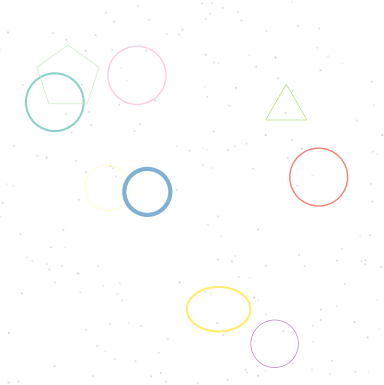[{"shape": "circle", "thickness": 1.5, "radius": 0.38, "center": [0.142, 0.735]}, {"shape": "circle", "thickness": 0.5, "radius": 0.29, "center": [0.28, 0.512]}, {"shape": "circle", "thickness": 1, "radius": 0.38, "center": [0.828, 0.54]}, {"shape": "circle", "thickness": 3, "radius": 0.3, "center": [0.383, 0.502]}, {"shape": "triangle", "thickness": 0.5, "radius": 0.31, "center": [0.744, 0.719]}, {"shape": "circle", "thickness": 1, "radius": 0.38, "center": [0.356, 0.804]}, {"shape": "circle", "thickness": 0.5, "radius": 0.31, "center": [0.713, 0.107]}, {"shape": "pentagon", "thickness": 0.5, "radius": 0.42, "center": [0.177, 0.799]}, {"shape": "oval", "thickness": 1.5, "radius": 0.41, "center": [0.568, 0.197]}]